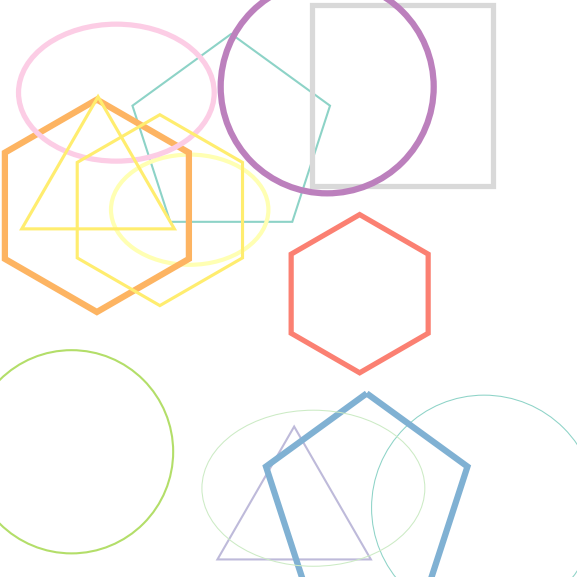[{"shape": "circle", "thickness": 0.5, "radius": 0.97, "center": [0.838, 0.12]}, {"shape": "pentagon", "thickness": 1, "radius": 0.9, "center": [0.4, 0.761]}, {"shape": "oval", "thickness": 2, "radius": 0.68, "center": [0.328, 0.636]}, {"shape": "triangle", "thickness": 1, "radius": 0.77, "center": [0.509, 0.107]}, {"shape": "hexagon", "thickness": 2.5, "radius": 0.68, "center": [0.623, 0.491]}, {"shape": "pentagon", "thickness": 3, "radius": 0.92, "center": [0.635, 0.135]}, {"shape": "hexagon", "thickness": 3, "radius": 0.92, "center": [0.168, 0.643]}, {"shape": "circle", "thickness": 1, "radius": 0.88, "center": [0.124, 0.217]}, {"shape": "oval", "thickness": 2.5, "radius": 0.85, "center": [0.201, 0.839]}, {"shape": "square", "thickness": 2.5, "radius": 0.78, "center": [0.697, 0.833]}, {"shape": "circle", "thickness": 3, "radius": 0.92, "center": [0.567, 0.849]}, {"shape": "oval", "thickness": 0.5, "radius": 0.97, "center": [0.543, 0.154]}, {"shape": "triangle", "thickness": 1.5, "radius": 0.76, "center": [0.17, 0.679]}, {"shape": "hexagon", "thickness": 1.5, "radius": 0.83, "center": [0.277, 0.635]}]